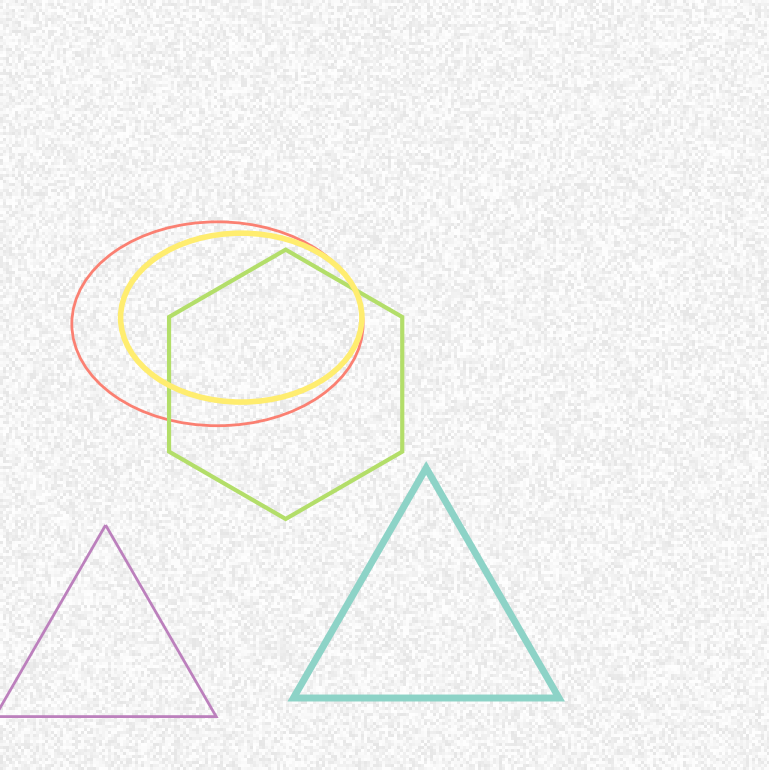[{"shape": "triangle", "thickness": 2.5, "radius": 1.0, "center": [0.554, 0.193]}, {"shape": "oval", "thickness": 1, "radius": 0.95, "center": [0.282, 0.58]}, {"shape": "hexagon", "thickness": 1.5, "radius": 0.87, "center": [0.371, 0.501]}, {"shape": "triangle", "thickness": 1, "radius": 0.83, "center": [0.137, 0.152]}, {"shape": "oval", "thickness": 2, "radius": 0.78, "center": [0.313, 0.588]}]